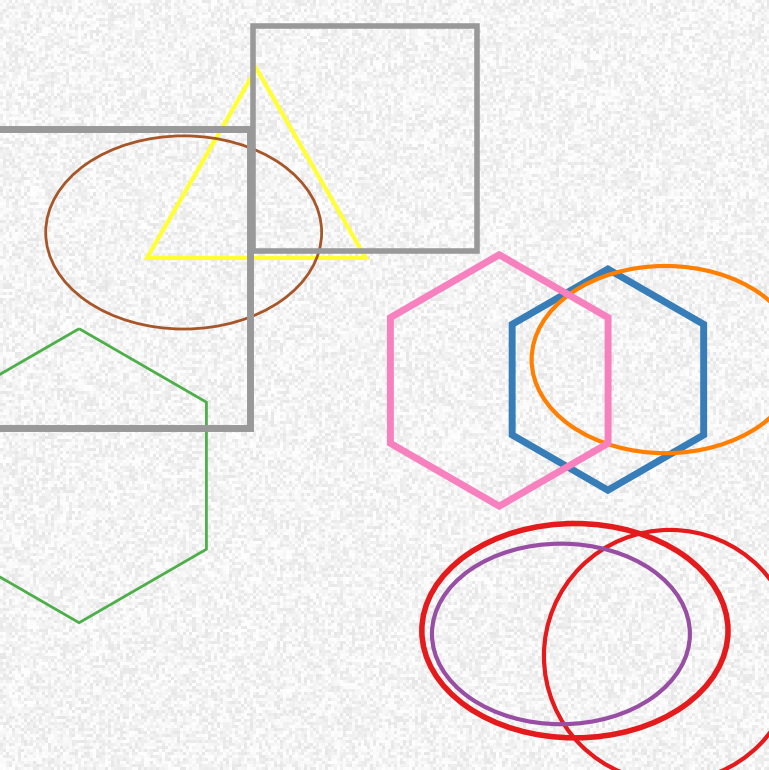[{"shape": "circle", "thickness": 1.5, "radius": 0.82, "center": [0.87, 0.148]}, {"shape": "oval", "thickness": 2, "radius": 0.99, "center": [0.747, 0.181]}, {"shape": "hexagon", "thickness": 2.5, "radius": 0.72, "center": [0.789, 0.507]}, {"shape": "hexagon", "thickness": 1, "radius": 0.95, "center": [0.103, 0.382]}, {"shape": "oval", "thickness": 1.5, "radius": 0.84, "center": [0.728, 0.177]}, {"shape": "oval", "thickness": 1.5, "radius": 0.87, "center": [0.864, 0.533]}, {"shape": "triangle", "thickness": 1.5, "radius": 0.82, "center": [0.333, 0.747]}, {"shape": "oval", "thickness": 1, "radius": 0.9, "center": [0.239, 0.698]}, {"shape": "hexagon", "thickness": 2.5, "radius": 0.82, "center": [0.648, 0.506]}, {"shape": "square", "thickness": 2, "radius": 0.73, "center": [0.474, 0.82]}, {"shape": "square", "thickness": 2.5, "radius": 0.97, "center": [0.131, 0.638]}]